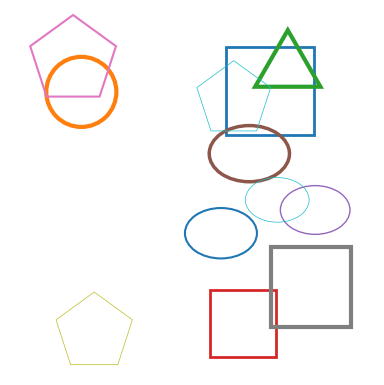[{"shape": "square", "thickness": 2, "radius": 0.57, "center": [0.702, 0.764]}, {"shape": "oval", "thickness": 1.5, "radius": 0.47, "center": [0.574, 0.394]}, {"shape": "circle", "thickness": 3, "radius": 0.46, "center": [0.211, 0.761]}, {"shape": "triangle", "thickness": 3, "radius": 0.49, "center": [0.748, 0.824]}, {"shape": "square", "thickness": 2, "radius": 0.43, "center": [0.631, 0.16]}, {"shape": "oval", "thickness": 1, "radius": 0.45, "center": [0.819, 0.455]}, {"shape": "oval", "thickness": 2.5, "radius": 0.52, "center": [0.648, 0.601]}, {"shape": "pentagon", "thickness": 1.5, "radius": 0.59, "center": [0.19, 0.844]}, {"shape": "square", "thickness": 3, "radius": 0.52, "center": [0.808, 0.254]}, {"shape": "pentagon", "thickness": 0.5, "radius": 0.52, "center": [0.245, 0.137]}, {"shape": "pentagon", "thickness": 0.5, "radius": 0.5, "center": [0.607, 0.742]}, {"shape": "oval", "thickness": 0.5, "radius": 0.41, "center": [0.72, 0.481]}]